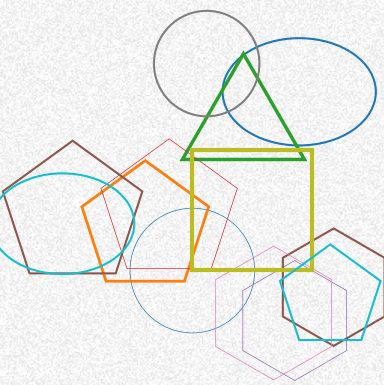[{"shape": "oval", "thickness": 1.5, "radius": 1.0, "center": [0.777, 0.762]}, {"shape": "circle", "thickness": 0.5, "radius": 0.81, "center": [0.5, 0.297]}, {"shape": "pentagon", "thickness": 2, "radius": 0.87, "center": [0.377, 0.41]}, {"shape": "triangle", "thickness": 2.5, "radius": 0.92, "center": [0.632, 0.677]}, {"shape": "pentagon", "thickness": 0.5, "radius": 0.93, "center": [0.439, 0.453]}, {"shape": "hexagon", "thickness": 0.5, "radius": 0.78, "center": [0.766, 0.167]}, {"shape": "hexagon", "thickness": 1.5, "radius": 0.76, "center": [0.867, 0.254]}, {"shape": "pentagon", "thickness": 1.5, "radius": 0.95, "center": [0.189, 0.444]}, {"shape": "hexagon", "thickness": 0.5, "radius": 0.87, "center": [0.711, 0.187]}, {"shape": "circle", "thickness": 1.5, "radius": 0.68, "center": [0.537, 0.835]}, {"shape": "square", "thickness": 3, "radius": 0.78, "center": [0.654, 0.454]}, {"shape": "oval", "thickness": 1.5, "radius": 0.93, "center": [0.162, 0.419]}, {"shape": "pentagon", "thickness": 1.5, "radius": 0.69, "center": [0.858, 0.228]}]